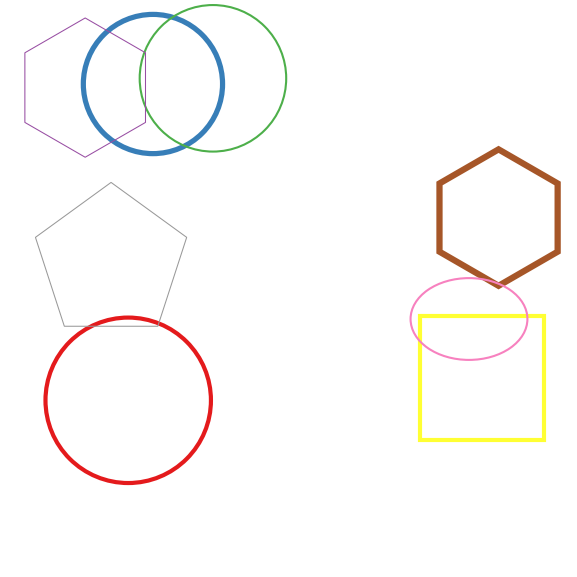[{"shape": "circle", "thickness": 2, "radius": 0.72, "center": [0.222, 0.306]}, {"shape": "circle", "thickness": 2.5, "radius": 0.6, "center": [0.265, 0.854]}, {"shape": "circle", "thickness": 1, "radius": 0.63, "center": [0.369, 0.864]}, {"shape": "hexagon", "thickness": 0.5, "radius": 0.6, "center": [0.148, 0.847]}, {"shape": "square", "thickness": 2, "radius": 0.54, "center": [0.834, 0.344]}, {"shape": "hexagon", "thickness": 3, "radius": 0.59, "center": [0.863, 0.622]}, {"shape": "oval", "thickness": 1, "radius": 0.51, "center": [0.812, 0.447]}, {"shape": "pentagon", "thickness": 0.5, "radius": 0.69, "center": [0.192, 0.546]}]